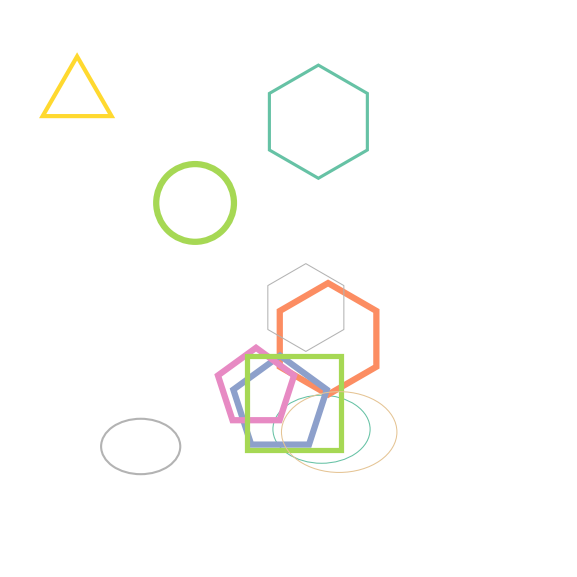[{"shape": "oval", "thickness": 0.5, "radius": 0.42, "center": [0.557, 0.256]}, {"shape": "hexagon", "thickness": 1.5, "radius": 0.49, "center": [0.551, 0.788]}, {"shape": "hexagon", "thickness": 3, "radius": 0.48, "center": [0.568, 0.412]}, {"shape": "pentagon", "thickness": 3, "radius": 0.43, "center": [0.485, 0.298]}, {"shape": "pentagon", "thickness": 3, "radius": 0.35, "center": [0.443, 0.328]}, {"shape": "circle", "thickness": 3, "radius": 0.34, "center": [0.338, 0.648]}, {"shape": "square", "thickness": 2.5, "radius": 0.41, "center": [0.509, 0.302]}, {"shape": "triangle", "thickness": 2, "radius": 0.34, "center": [0.134, 0.833]}, {"shape": "oval", "thickness": 0.5, "radius": 0.5, "center": [0.587, 0.251]}, {"shape": "oval", "thickness": 1, "radius": 0.34, "center": [0.244, 0.226]}, {"shape": "hexagon", "thickness": 0.5, "radius": 0.38, "center": [0.53, 0.467]}]